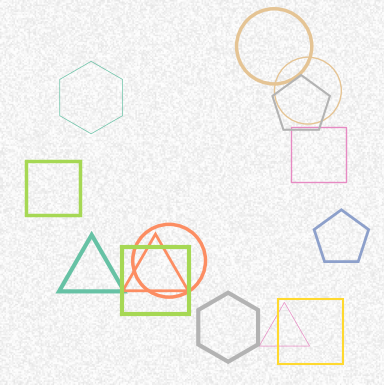[{"shape": "triangle", "thickness": 3, "radius": 0.49, "center": [0.238, 0.292]}, {"shape": "hexagon", "thickness": 0.5, "radius": 0.47, "center": [0.237, 0.747]}, {"shape": "triangle", "thickness": 2, "radius": 0.49, "center": [0.404, 0.294]}, {"shape": "circle", "thickness": 2.5, "radius": 0.47, "center": [0.439, 0.323]}, {"shape": "pentagon", "thickness": 2, "radius": 0.37, "center": [0.887, 0.381]}, {"shape": "square", "thickness": 1, "radius": 0.36, "center": [0.826, 0.599]}, {"shape": "triangle", "thickness": 0.5, "radius": 0.38, "center": [0.739, 0.139]}, {"shape": "square", "thickness": 3, "radius": 0.43, "center": [0.403, 0.272]}, {"shape": "square", "thickness": 2.5, "radius": 0.35, "center": [0.138, 0.511]}, {"shape": "square", "thickness": 1.5, "radius": 0.42, "center": [0.806, 0.139]}, {"shape": "circle", "thickness": 2.5, "radius": 0.49, "center": [0.712, 0.88]}, {"shape": "circle", "thickness": 1, "radius": 0.43, "center": [0.8, 0.765]}, {"shape": "hexagon", "thickness": 3, "radius": 0.45, "center": [0.593, 0.15]}, {"shape": "pentagon", "thickness": 1.5, "radius": 0.39, "center": [0.782, 0.726]}]